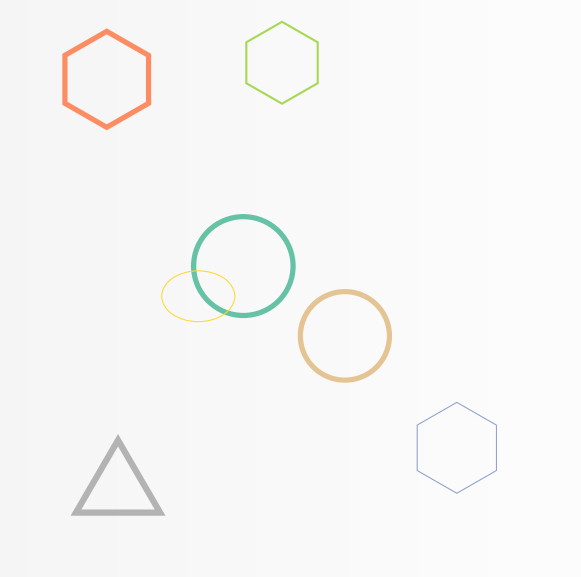[{"shape": "circle", "thickness": 2.5, "radius": 0.43, "center": [0.419, 0.538]}, {"shape": "hexagon", "thickness": 2.5, "radius": 0.42, "center": [0.184, 0.862]}, {"shape": "hexagon", "thickness": 0.5, "radius": 0.39, "center": [0.786, 0.224]}, {"shape": "hexagon", "thickness": 1, "radius": 0.35, "center": [0.485, 0.89]}, {"shape": "oval", "thickness": 0.5, "radius": 0.31, "center": [0.341, 0.486]}, {"shape": "circle", "thickness": 2.5, "radius": 0.38, "center": [0.593, 0.418]}, {"shape": "triangle", "thickness": 3, "radius": 0.42, "center": [0.203, 0.153]}]